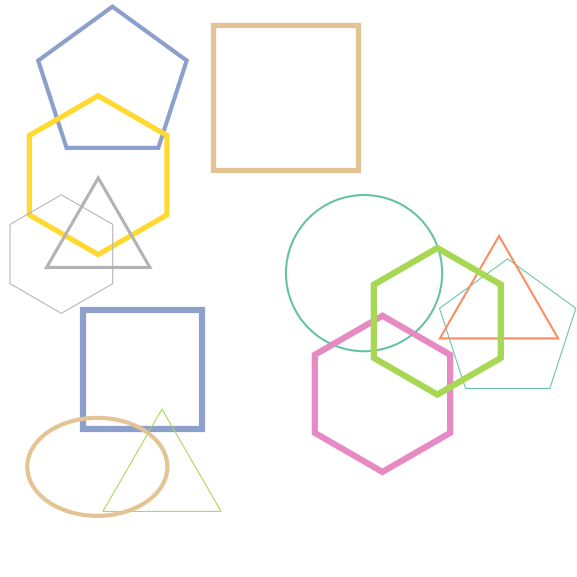[{"shape": "circle", "thickness": 1, "radius": 0.68, "center": [0.63, 0.526]}, {"shape": "pentagon", "thickness": 0.5, "radius": 0.62, "center": [0.879, 0.427]}, {"shape": "triangle", "thickness": 1, "radius": 0.59, "center": [0.864, 0.472]}, {"shape": "pentagon", "thickness": 2, "radius": 0.68, "center": [0.195, 0.852]}, {"shape": "square", "thickness": 3, "radius": 0.51, "center": [0.247, 0.359]}, {"shape": "hexagon", "thickness": 3, "radius": 0.68, "center": [0.662, 0.317]}, {"shape": "hexagon", "thickness": 3, "radius": 0.63, "center": [0.757, 0.443]}, {"shape": "triangle", "thickness": 0.5, "radius": 0.59, "center": [0.281, 0.173]}, {"shape": "hexagon", "thickness": 2.5, "radius": 0.69, "center": [0.17, 0.696]}, {"shape": "square", "thickness": 2.5, "radius": 0.63, "center": [0.494, 0.831]}, {"shape": "oval", "thickness": 2, "radius": 0.61, "center": [0.168, 0.191]}, {"shape": "triangle", "thickness": 1.5, "radius": 0.52, "center": [0.17, 0.588]}, {"shape": "hexagon", "thickness": 0.5, "radius": 0.51, "center": [0.106, 0.559]}]